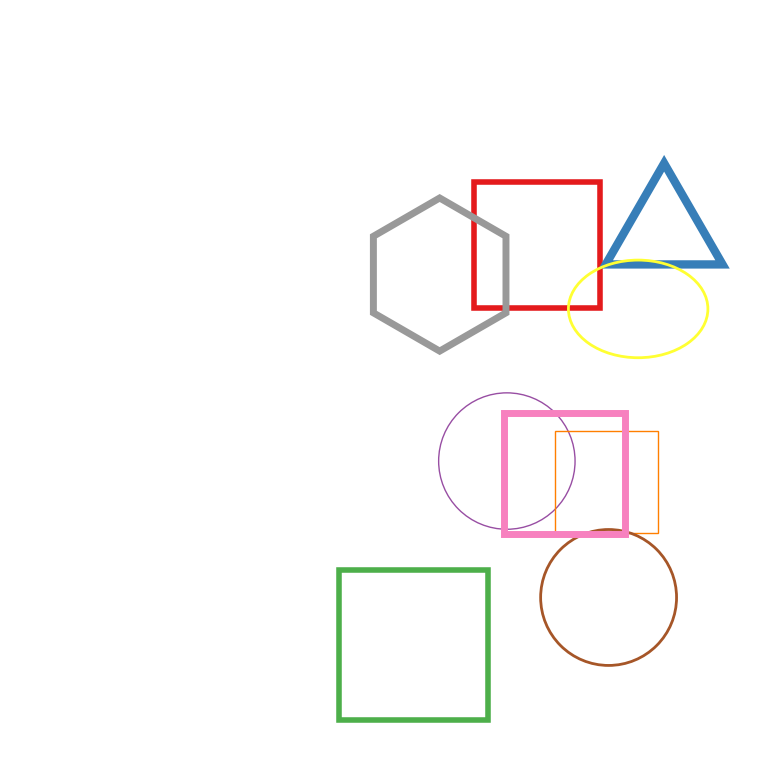[{"shape": "square", "thickness": 2, "radius": 0.41, "center": [0.697, 0.682]}, {"shape": "triangle", "thickness": 3, "radius": 0.44, "center": [0.863, 0.7]}, {"shape": "square", "thickness": 2, "radius": 0.49, "center": [0.537, 0.162]}, {"shape": "circle", "thickness": 0.5, "radius": 0.44, "center": [0.658, 0.401]}, {"shape": "square", "thickness": 0.5, "radius": 0.33, "center": [0.787, 0.374]}, {"shape": "oval", "thickness": 1, "radius": 0.45, "center": [0.829, 0.599]}, {"shape": "circle", "thickness": 1, "radius": 0.44, "center": [0.79, 0.224]}, {"shape": "square", "thickness": 2.5, "radius": 0.39, "center": [0.733, 0.385]}, {"shape": "hexagon", "thickness": 2.5, "radius": 0.5, "center": [0.571, 0.643]}]